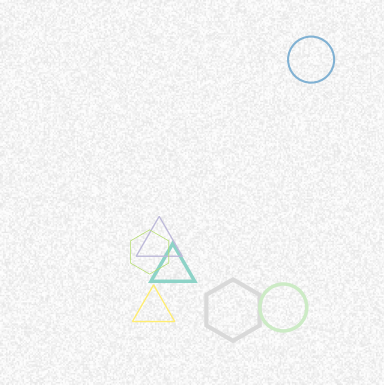[{"shape": "triangle", "thickness": 2.5, "radius": 0.33, "center": [0.449, 0.302]}, {"shape": "triangle", "thickness": 1, "radius": 0.35, "center": [0.414, 0.369]}, {"shape": "circle", "thickness": 1.5, "radius": 0.3, "center": [0.808, 0.845]}, {"shape": "hexagon", "thickness": 0.5, "radius": 0.29, "center": [0.389, 0.346]}, {"shape": "hexagon", "thickness": 3, "radius": 0.4, "center": [0.605, 0.194]}, {"shape": "circle", "thickness": 2.5, "radius": 0.3, "center": [0.736, 0.201]}, {"shape": "triangle", "thickness": 1, "radius": 0.32, "center": [0.399, 0.197]}]